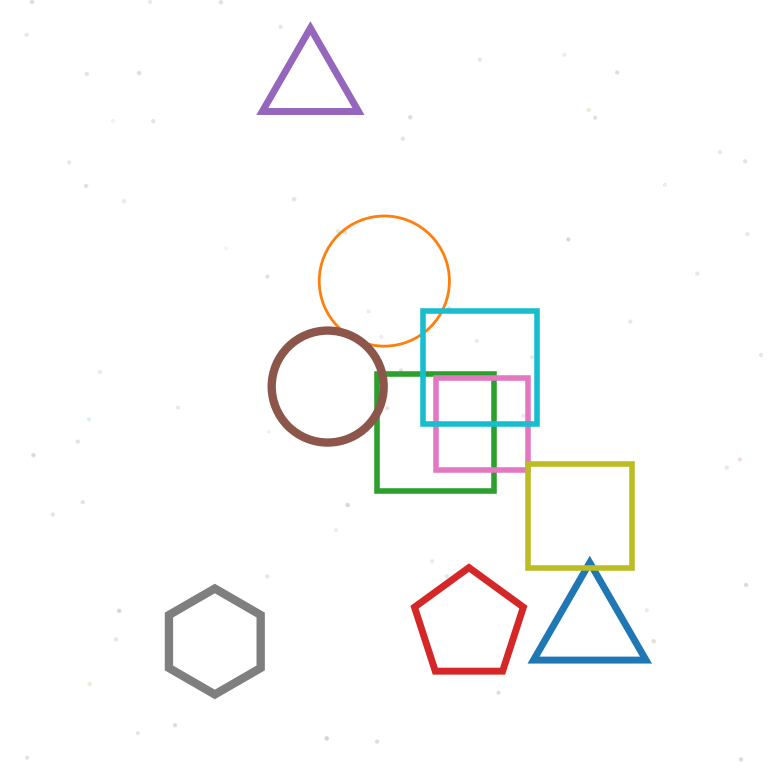[{"shape": "triangle", "thickness": 2.5, "radius": 0.42, "center": [0.766, 0.185]}, {"shape": "circle", "thickness": 1, "radius": 0.42, "center": [0.499, 0.635]}, {"shape": "square", "thickness": 2, "radius": 0.38, "center": [0.566, 0.438]}, {"shape": "pentagon", "thickness": 2.5, "radius": 0.37, "center": [0.609, 0.188]}, {"shape": "triangle", "thickness": 2.5, "radius": 0.36, "center": [0.403, 0.891]}, {"shape": "circle", "thickness": 3, "radius": 0.36, "center": [0.426, 0.498]}, {"shape": "square", "thickness": 2, "radius": 0.3, "center": [0.626, 0.45]}, {"shape": "hexagon", "thickness": 3, "radius": 0.34, "center": [0.279, 0.167]}, {"shape": "square", "thickness": 2, "radius": 0.34, "center": [0.754, 0.33]}, {"shape": "square", "thickness": 2, "radius": 0.37, "center": [0.623, 0.523]}]